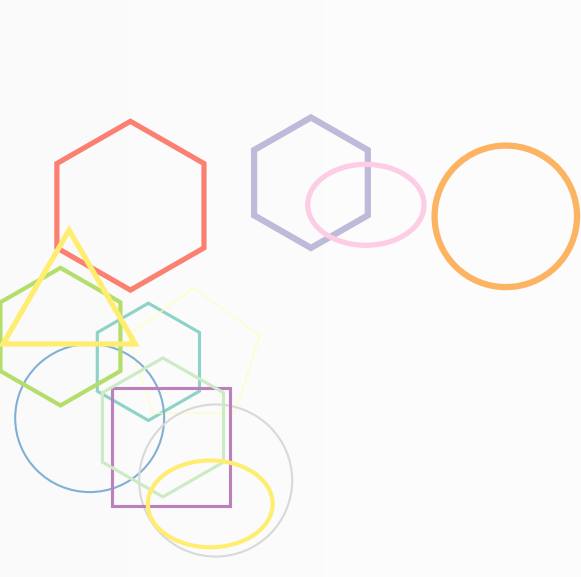[{"shape": "hexagon", "thickness": 1.5, "radius": 0.51, "center": [0.255, 0.373]}, {"shape": "pentagon", "thickness": 0.5, "radius": 0.6, "center": [0.333, 0.38]}, {"shape": "hexagon", "thickness": 3, "radius": 0.56, "center": [0.535, 0.683]}, {"shape": "hexagon", "thickness": 2.5, "radius": 0.73, "center": [0.224, 0.643]}, {"shape": "circle", "thickness": 1, "radius": 0.64, "center": [0.154, 0.275]}, {"shape": "circle", "thickness": 3, "radius": 0.61, "center": [0.87, 0.625]}, {"shape": "hexagon", "thickness": 2, "radius": 0.6, "center": [0.104, 0.416]}, {"shape": "oval", "thickness": 2.5, "radius": 0.5, "center": [0.629, 0.644]}, {"shape": "circle", "thickness": 1, "radius": 0.66, "center": [0.371, 0.167]}, {"shape": "square", "thickness": 1.5, "radius": 0.51, "center": [0.294, 0.225]}, {"shape": "hexagon", "thickness": 1.5, "radius": 0.6, "center": [0.28, 0.259]}, {"shape": "oval", "thickness": 2, "radius": 0.54, "center": [0.362, 0.127]}, {"shape": "triangle", "thickness": 2.5, "radius": 0.66, "center": [0.119, 0.469]}]